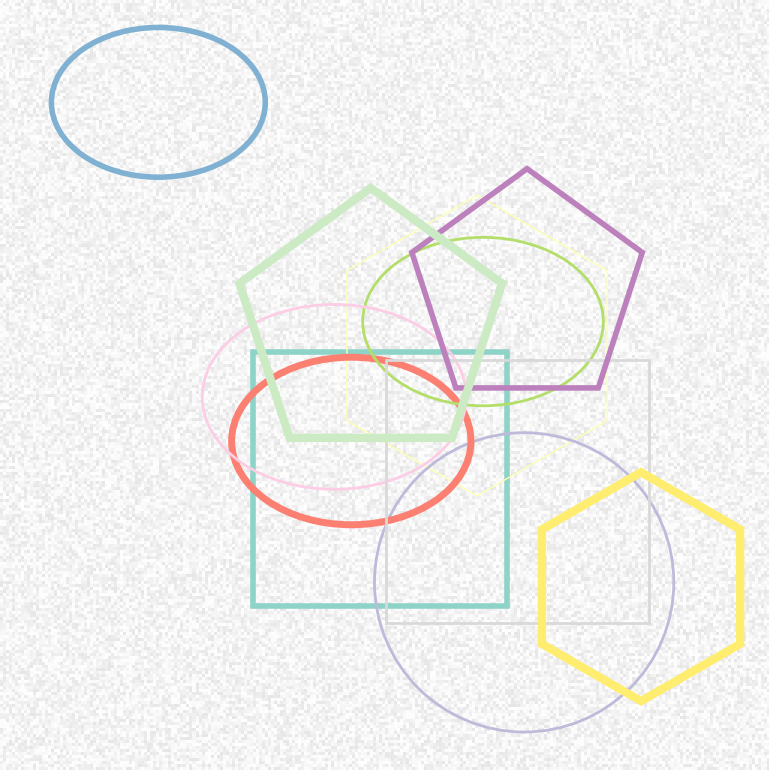[{"shape": "square", "thickness": 2, "radius": 0.82, "center": [0.494, 0.378]}, {"shape": "hexagon", "thickness": 0.5, "radius": 0.98, "center": [0.62, 0.551]}, {"shape": "circle", "thickness": 1, "radius": 0.97, "center": [0.681, 0.244]}, {"shape": "oval", "thickness": 2.5, "radius": 0.78, "center": [0.456, 0.427]}, {"shape": "oval", "thickness": 2, "radius": 0.69, "center": [0.206, 0.867]}, {"shape": "oval", "thickness": 1, "radius": 0.78, "center": [0.627, 0.582]}, {"shape": "oval", "thickness": 1, "radius": 0.86, "center": [0.434, 0.485]}, {"shape": "square", "thickness": 1, "radius": 0.85, "center": [0.672, 0.362]}, {"shape": "pentagon", "thickness": 2, "radius": 0.79, "center": [0.685, 0.624]}, {"shape": "pentagon", "thickness": 3, "radius": 0.9, "center": [0.482, 0.576]}, {"shape": "hexagon", "thickness": 3, "radius": 0.74, "center": [0.833, 0.238]}]